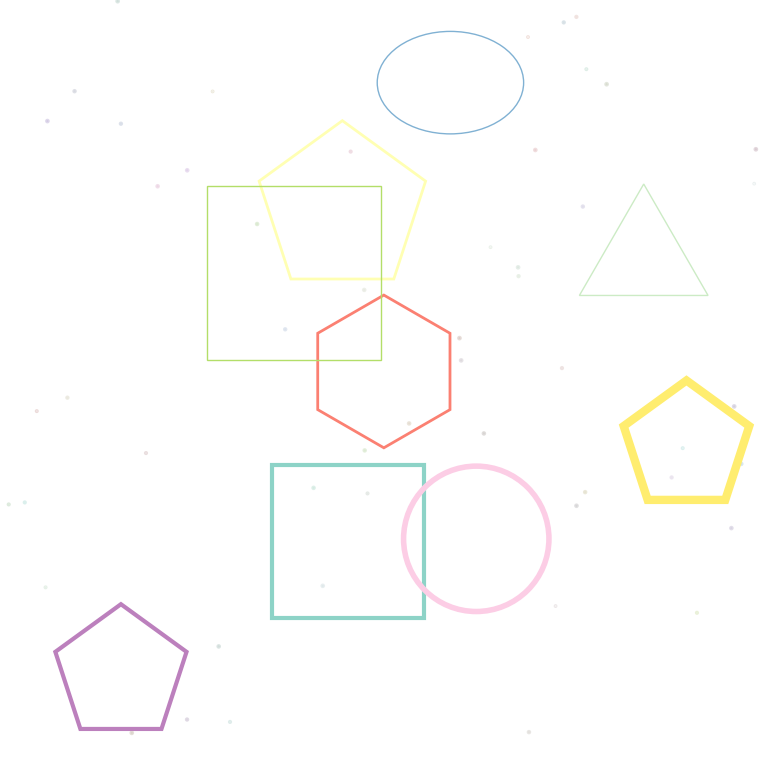[{"shape": "square", "thickness": 1.5, "radius": 0.5, "center": [0.452, 0.297]}, {"shape": "pentagon", "thickness": 1, "radius": 0.57, "center": [0.445, 0.73]}, {"shape": "hexagon", "thickness": 1, "radius": 0.5, "center": [0.499, 0.518]}, {"shape": "oval", "thickness": 0.5, "radius": 0.48, "center": [0.585, 0.893]}, {"shape": "square", "thickness": 0.5, "radius": 0.56, "center": [0.382, 0.646]}, {"shape": "circle", "thickness": 2, "radius": 0.47, "center": [0.619, 0.3]}, {"shape": "pentagon", "thickness": 1.5, "radius": 0.45, "center": [0.157, 0.126]}, {"shape": "triangle", "thickness": 0.5, "radius": 0.48, "center": [0.836, 0.665]}, {"shape": "pentagon", "thickness": 3, "radius": 0.43, "center": [0.892, 0.42]}]